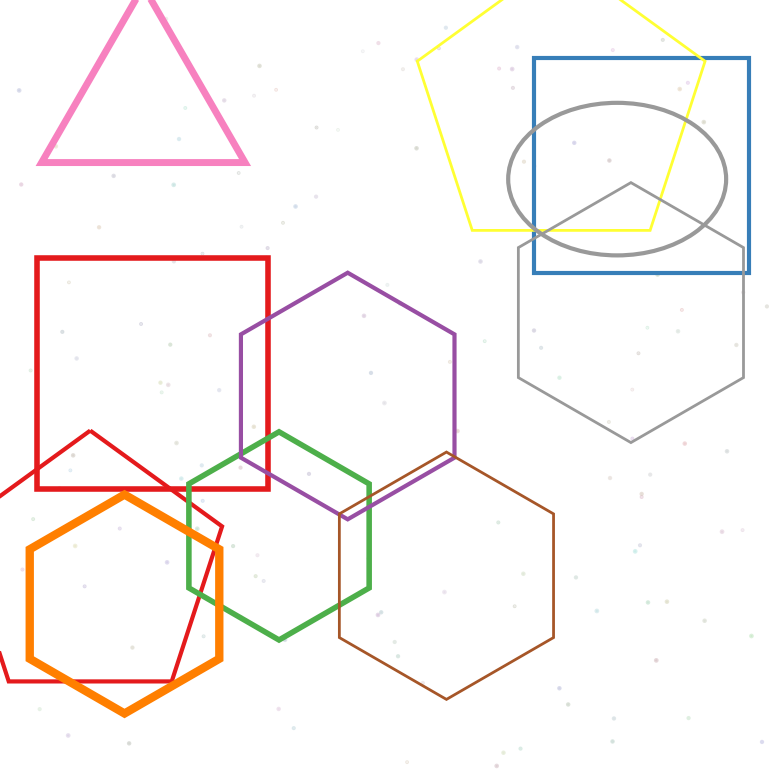[{"shape": "pentagon", "thickness": 1.5, "radius": 0.9, "center": [0.117, 0.261]}, {"shape": "square", "thickness": 2, "radius": 0.75, "center": [0.198, 0.515]}, {"shape": "square", "thickness": 1.5, "radius": 0.7, "center": [0.833, 0.785]}, {"shape": "hexagon", "thickness": 2, "radius": 0.68, "center": [0.362, 0.304]}, {"shape": "hexagon", "thickness": 1.5, "radius": 0.8, "center": [0.452, 0.486]}, {"shape": "hexagon", "thickness": 3, "radius": 0.71, "center": [0.162, 0.216]}, {"shape": "pentagon", "thickness": 1, "radius": 0.98, "center": [0.729, 0.86]}, {"shape": "hexagon", "thickness": 1, "radius": 0.8, "center": [0.58, 0.252]}, {"shape": "triangle", "thickness": 2.5, "radius": 0.76, "center": [0.186, 0.865]}, {"shape": "hexagon", "thickness": 1, "radius": 0.84, "center": [0.819, 0.594]}, {"shape": "oval", "thickness": 1.5, "radius": 0.71, "center": [0.802, 0.767]}]